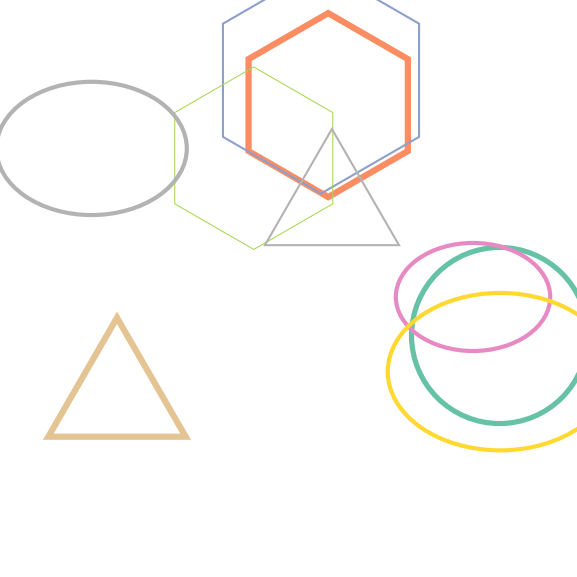[{"shape": "circle", "thickness": 2.5, "radius": 0.76, "center": [0.865, 0.418]}, {"shape": "hexagon", "thickness": 3, "radius": 0.8, "center": [0.568, 0.817]}, {"shape": "hexagon", "thickness": 1, "radius": 0.98, "center": [0.556, 0.86]}, {"shape": "oval", "thickness": 2, "radius": 0.67, "center": [0.819, 0.485]}, {"shape": "hexagon", "thickness": 0.5, "radius": 0.79, "center": [0.439, 0.725]}, {"shape": "oval", "thickness": 2, "radius": 0.97, "center": [0.866, 0.356]}, {"shape": "triangle", "thickness": 3, "radius": 0.69, "center": [0.203, 0.312]}, {"shape": "oval", "thickness": 2, "radius": 0.82, "center": [0.159, 0.742]}, {"shape": "triangle", "thickness": 1, "radius": 0.67, "center": [0.575, 0.642]}]